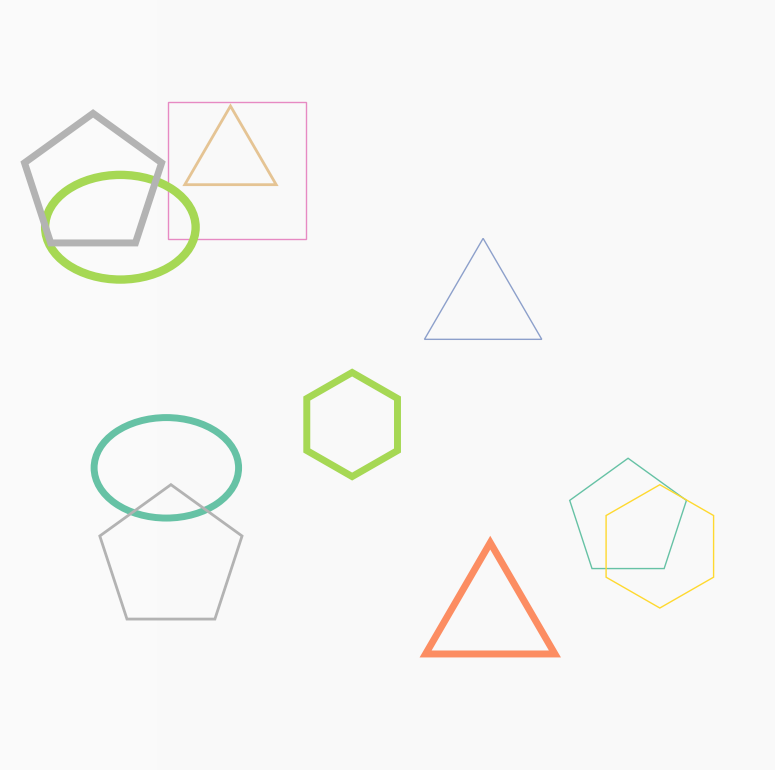[{"shape": "pentagon", "thickness": 0.5, "radius": 0.4, "center": [0.81, 0.326]}, {"shape": "oval", "thickness": 2.5, "radius": 0.47, "center": [0.215, 0.392]}, {"shape": "triangle", "thickness": 2.5, "radius": 0.48, "center": [0.633, 0.199]}, {"shape": "triangle", "thickness": 0.5, "radius": 0.44, "center": [0.623, 0.603]}, {"shape": "square", "thickness": 0.5, "radius": 0.45, "center": [0.306, 0.779]}, {"shape": "oval", "thickness": 3, "radius": 0.49, "center": [0.155, 0.705]}, {"shape": "hexagon", "thickness": 2.5, "radius": 0.34, "center": [0.454, 0.449]}, {"shape": "hexagon", "thickness": 0.5, "radius": 0.4, "center": [0.851, 0.29]}, {"shape": "triangle", "thickness": 1, "radius": 0.34, "center": [0.297, 0.794]}, {"shape": "pentagon", "thickness": 2.5, "radius": 0.47, "center": [0.12, 0.76]}, {"shape": "pentagon", "thickness": 1, "radius": 0.48, "center": [0.221, 0.274]}]